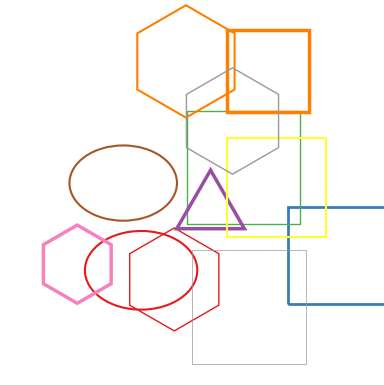[{"shape": "oval", "thickness": 1.5, "radius": 0.73, "center": [0.366, 0.298]}, {"shape": "hexagon", "thickness": 1, "radius": 0.67, "center": [0.453, 0.274]}, {"shape": "square", "thickness": 2, "radius": 0.63, "center": [0.876, 0.337]}, {"shape": "square", "thickness": 1, "radius": 0.73, "center": [0.632, 0.564]}, {"shape": "triangle", "thickness": 2.5, "radius": 0.51, "center": [0.547, 0.457]}, {"shape": "square", "thickness": 2.5, "radius": 0.53, "center": [0.697, 0.816]}, {"shape": "hexagon", "thickness": 1.5, "radius": 0.73, "center": [0.483, 0.84]}, {"shape": "square", "thickness": 1.5, "radius": 0.64, "center": [0.718, 0.513]}, {"shape": "oval", "thickness": 1.5, "radius": 0.7, "center": [0.32, 0.524]}, {"shape": "hexagon", "thickness": 2.5, "radius": 0.51, "center": [0.201, 0.314]}, {"shape": "square", "thickness": 0.5, "radius": 0.74, "center": [0.647, 0.202]}, {"shape": "hexagon", "thickness": 1, "radius": 0.69, "center": [0.604, 0.686]}]